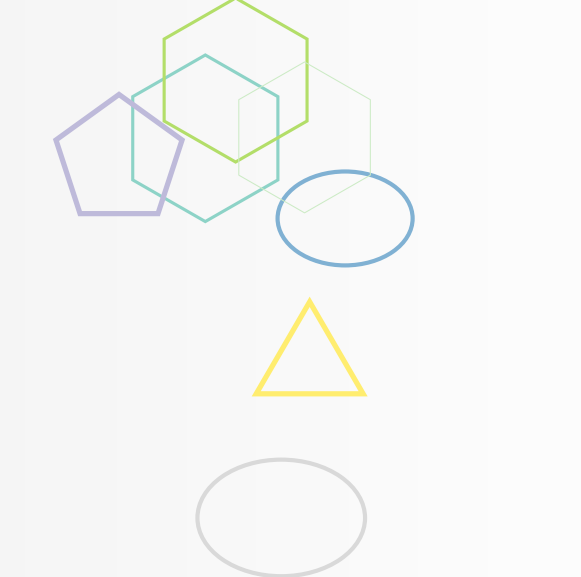[{"shape": "hexagon", "thickness": 1.5, "radius": 0.72, "center": [0.353, 0.76]}, {"shape": "pentagon", "thickness": 2.5, "radius": 0.57, "center": [0.205, 0.721]}, {"shape": "oval", "thickness": 2, "radius": 0.58, "center": [0.594, 0.621]}, {"shape": "hexagon", "thickness": 1.5, "radius": 0.71, "center": [0.405, 0.861]}, {"shape": "oval", "thickness": 2, "radius": 0.72, "center": [0.484, 0.102]}, {"shape": "hexagon", "thickness": 0.5, "radius": 0.65, "center": [0.524, 0.761]}, {"shape": "triangle", "thickness": 2.5, "radius": 0.53, "center": [0.533, 0.37]}]